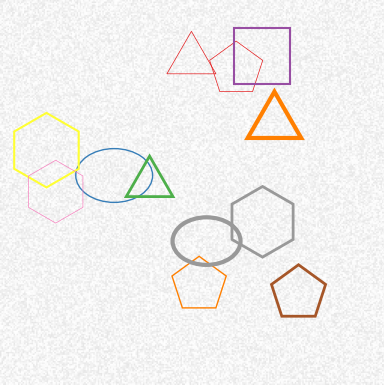[{"shape": "triangle", "thickness": 0.5, "radius": 0.37, "center": [0.497, 0.845]}, {"shape": "pentagon", "thickness": 0.5, "radius": 0.36, "center": [0.613, 0.821]}, {"shape": "oval", "thickness": 1, "radius": 0.5, "center": [0.297, 0.544]}, {"shape": "triangle", "thickness": 2, "radius": 0.35, "center": [0.389, 0.524]}, {"shape": "square", "thickness": 1.5, "radius": 0.36, "center": [0.681, 0.854]}, {"shape": "triangle", "thickness": 3, "radius": 0.4, "center": [0.713, 0.682]}, {"shape": "pentagon", "thickness": 1, "radius": 0.37, "center": [0.517, 0.26]}, {"shape": "hexagon", "thickness": 1.5, "radius": 0.48, "center": [0.121, 0.61]}, {"shape": "pentagon", "thickness": 2, "radius": 0.37, "center": [0.775, 0.238]}, {"shape": "hexagon", "thickness": 0.5, "radius": 0.41, "center": [0.145, 0.502]}, {"shape": "oval", "thickness": 3, "radius": 0.44, "center": [0.536, 0.374]}, {"shape": "hexagon", "thickness": 2, "radius": 0.46, "center": [0.682, 0.424]}]